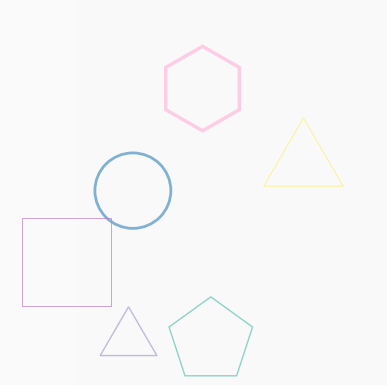[{"shape": "pentagon", "thickness": 1, "radius": 0.57, "center": [0.544, 0.116]}, {"shape": "triangle", "thickness": 1, "radius": 0.42, "center": [0.332, 0.119]}, {"shape": "circle", "thickness": 2, "radius": 0.49, "center": [0.343, 0.505]}, {"shape": "hexagon", "thickness": 2.5, "radius": 0.55, "center": [0.523, 0.77]}, {"shape": "square", "thickness": 0.5, "radius": 0.57, "center": [0.171, 0.32]}, {"shape": "triangle", "thickness": 0.5, "radius": 0.59, "center": [0.783, 0.576]}]